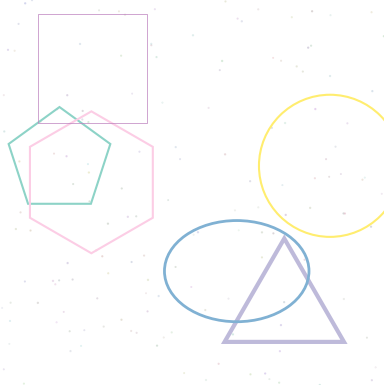[{"shape": "pentagon", "thickness": 1.5, "radius": 0.69, "center": [0.155, 0.583]}, {"shape": "triangle", "thickness": 3, "radius": 0.9, "center": [0.738, 0.201]}, {"shape": "oval", "thickness": 2, "radius": 0.94, "center": [0.615, 0.296]}, {"shape": "hexagon", "thickness": 1.5, "radius": 0.92, "center": [0.237, 0.527]}, {"shape": "square", "thickness": 0.5, "radius": 0.71, "center": [0.24, 0.823]}, {"shape": "circle", "thickness": 1.5, "radius": 0.92, "center": [0.857, 0.569]}]